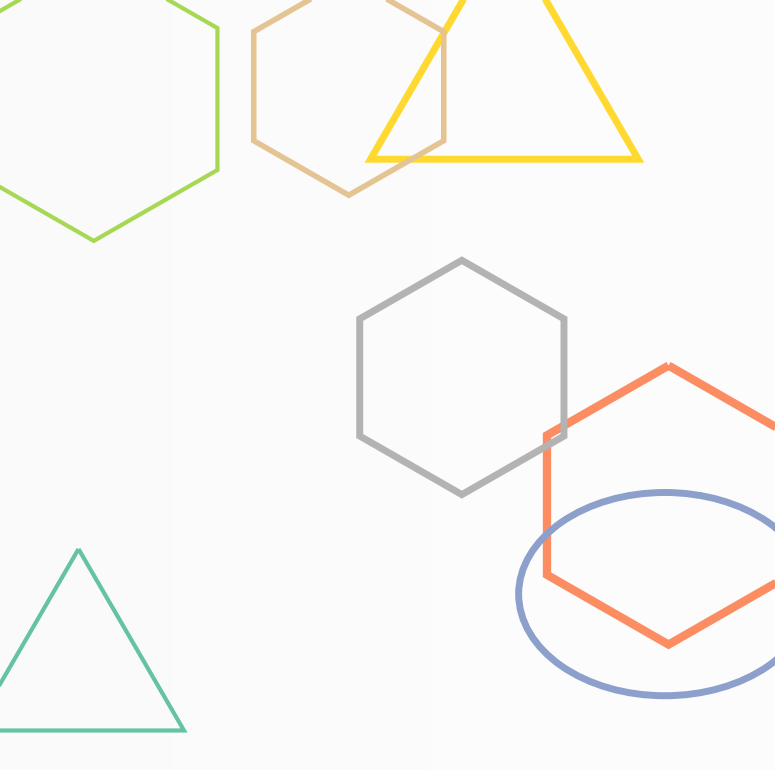[{"shape": "triangle", "thickness": 1.5, "radius": 0.79, "center": [0.101, 0.13]}, {"shape": "hexagon", "thickness": 3, "radius": 0.91, "center": [0.863, 0.344]}, {"shape": "oval", "thickness": 2.5, "radius": 0.94, "center": [0.858, 0.228]}, {"shape": "hexagon", "thickness": 1.5, "radius": 0.92, "center": [0.121, 0.871]}, {"shape": "triangle", "thickness": 2.5, "radius": 1.0, "center": [0.651, 0.893]}, {"shape": "hexagon", "thickness": 2, "radius": 0.71, "center": [0.45, 0.888]}, {"shape": "hexagon", "thickness": 2.5, "radius": 0.76, "center": [0.596, 0.51]}]